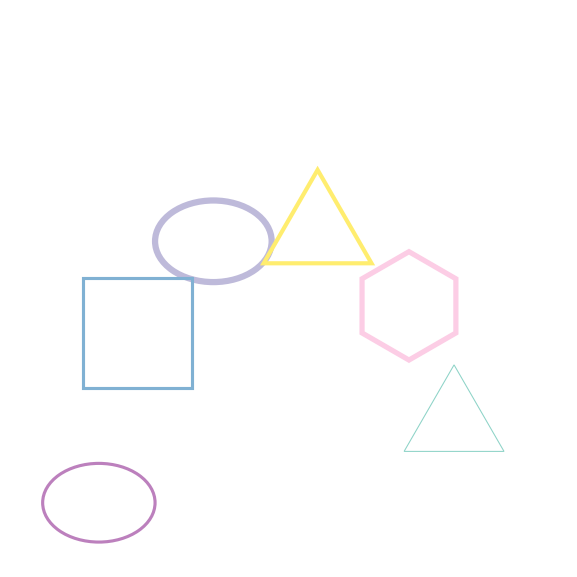[{"shape": "triangle", "thickness": 0.5, "radius": 0.5, "center": [0.786, 0.267]}, {"shape": "oval", "thickness": 3, "radius": 0.5, "center": [0.369, 0.581]}, {"shape": "square", "thickness": 1.5, "radius": 0.47, "center": [0.238, 0.422]}, {"shape": "hexagon", "thickness": 2.5, "radius": 0.47, "center": [0.708, 0.469]}, {"shape": "oval", "thickness": 1.5, "radius": 0.49, "center": [0.171, 0.129]}, {"shape": "triangle", "thickness": 2, "radius": 0.54, "center": [0.55, 0.597]}]